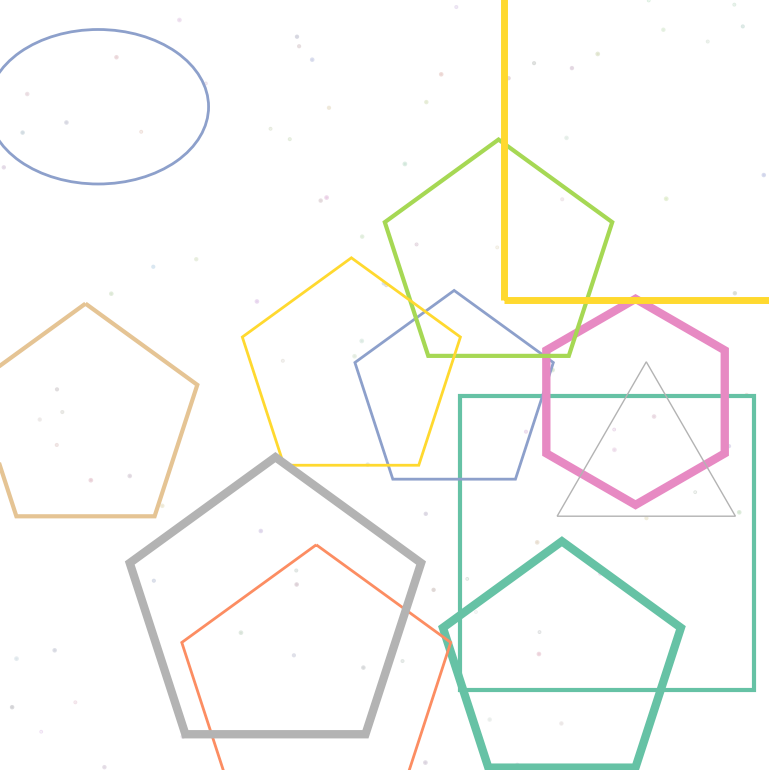[{"shape": "square", "thickness": 1.5, "radius": 0.95, "center": [0.788, 0.295]}, {"shape": "pentagon", "thickness": 3, "radius": 0.81, "center": [0.73, 0.135]}, {"shape": "pentagon", "thickness": 1, "radius": 0.92, "center": [0.411, 0.109]}, {"shape": "oval", "thickness": 1, "radius": 0.72, "center": [0.128, 0.861]}, {"shape": "pentagon", "thickness": 1, "radius": 0.68, "center": [0.59, 0.487]}, {"shape": "hexagon", "thickness": 3, "radius": 0.67, "center": [0.825, 0.478]}, {"shape": "pentagon", "thickness": 1.5, "radius": 0.78, "center": [0.647, 0.663]}, {"shape": "pentagon", "thickness": 1, "radius": 0.74, "center": [0.456, 0.516]}, {"shape": "square", "thickness": 2.5, "radius": 0.99, "center": [0.854, 0.809]}, {"shape": "pentagon", "thickness": 1.5, "radius": 0.76, "center": [0.111, 0.453]}, {"shape": "triangle", "thickness": 0.5, "radius": 0.67, "center": [0.839, 0.396]}, {"shape": "pentagon", "thickness": 3, "radius": 0.99, "center": [0.358, 0.207]}]